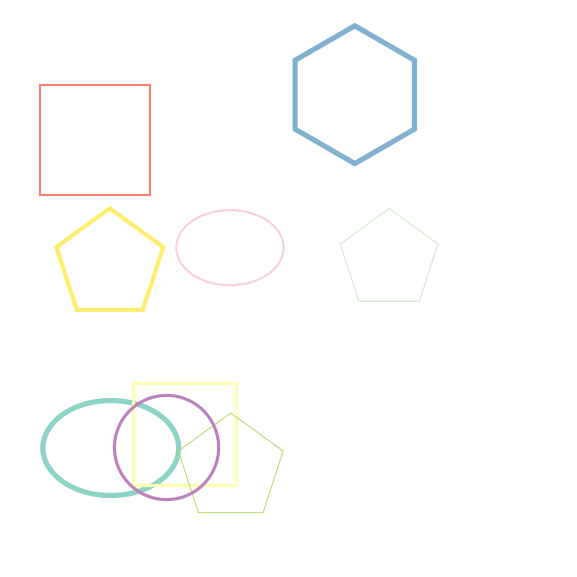[{"shape": "oval", "thickness": 2.5, "radius": 0.59, "center": [0.192, 0.223]}, {"shape": "square", "thickness": 1.5, "radius": 0.44, "center": [0.319, 0.248]}, {"shape": "square", "thickness": 1, "radius": 0.48, "center": [0.165, 0.757]}, {"shape": "hexagon", "thickness": 2.5, "radius": 0.6, "center": [0.614, 0.835]}, {"shape": "pentagon", "thickness": 0.5, "radius": 0.48, "center": [0.4, 0.189]}, {"shape": "oval", "thickness": 1, "radius": 0.46, "center": [0.398, 0.57]}, {"shape": "circle", "thickness": 1.5, "radius": 0.45, "center": [0.288, 0.224]}, {"shape": "pentagon", "thickness": 0.5, "radius": 0.44, "center": [0.674, 0.549]}, {"shape": "pentagon", "thickness": 2, "radius": 0.49, "center": [0.19, 0.541]}]